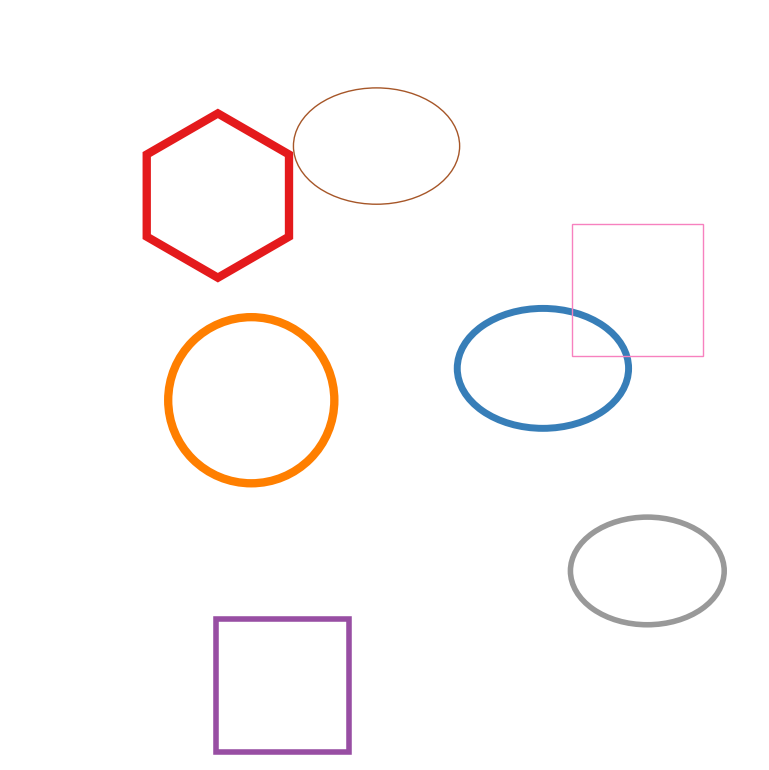[{"shape": "hexagon", "thickness": 3, "radius": 0.53, "center": [0.283, 0.746]}, {"shape": "oval", "thickness": 2.5, "radius": 0.56, "center": [0.705, 0.522]}, {"shape": "square", "thickness": 2, "radius": 0.43, "center": [0.367, 0.11]}, {"shape": "circle", "thickness": 3, "radius": 0.54, "center": [0.326, 0.48]}, {"shape": "oval", "thickness": 0.5, "radius": 0.54, "center": [0.489, 0.81]}, {"shape": "square", "thickness": 0.5, "radius": 0.43, "center": [0.828, 0.623]}, {"shape": "oval", "thickness": 2, "radius": 0.5, "center": [0.841, 0.259]}]